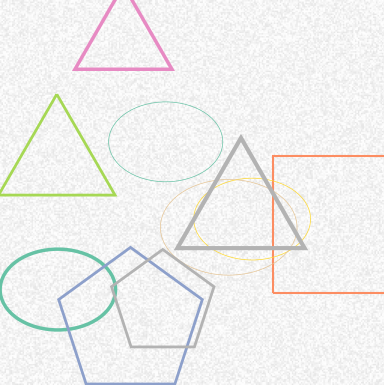[{"shape": "oval", "thickness": 0.5, "radius": 0.74, "center": [0.43, 0.632]}, {"shape": "oval", "thickness": 2.5, "radius": 0.75, "center": [0.15, 0.248]}, {"shape": "square", "thickness": 1.5, "radius": 0.89, "center": [0.885, 0.417]}, {"shape": "pentagon", "thickness": 2, "radius": 0.98, "center": [0.339, 0.161]}, {"shape": "triangle", "thickness": 2.5, "radius": 0.73, "center": [0.321, 0.893]}, {"shape": "triangle", "thickness": 2, "radius": 0.87, "center": [0.148, 0.581]}, {"shape": "oval", "thickness": 0.5, "radius": 0.76, "center": [0.655, 0.431]}, {"shape": "oval", "thickness": 0.5, "radius": 0.89, "center": [0.594, 0.41]}, {"shape": "triangle", "thickness": 3, "radius": 0.95, "center": [0.626, 0.451]}, {"shape": "pentagon", "thickness": 2, "radius": 0.7, "center": [0.423, 0.212]}]